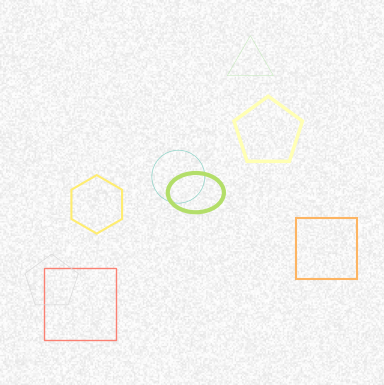[{"shape": "circle", "thickness": 0.5, "radius": 0.34, "center": [0.463, 0.541]}, {"shape": "pentagon", "thickness": 2.5, "radius": 0.47, "center": [0.697, 0.657]}, {"shape": "square", "thickness": 1, "radius": 0.47, "center": [0.207, 0.21]}, {"shape": "square", "thickness": 1.5, "radius": 0.39, "center": [0.848, 0.355]}, {"shape": "oval", "thickness": 3, "radius": 0.36, "center": [0.509, 0.5]}, {"shape": "pentagon", "thickness": 0.5, "radius": 0.36, "center": [0.134, 0.267]}, {"shape": "triangle", "thickness": 0.5, "radius": 0.35, "center": [0.65, 0.838]}, {"shape": "hexagon", "thickness": 1.5, "radius": 0.38, "center": [0.251, 0.469]}]